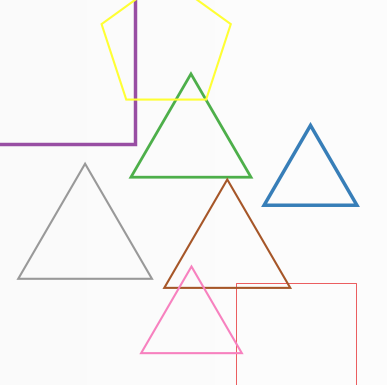[{"shape": "square", "thickness": 0.5, "radius": 0.77, "center": [0.763, 0.11]}, {"shape": "triangle", "thickness": 2.5, "radius": 0.69, "center": [0.801, 0.536]}, {"shape": "triangle", "thickness": 2, "radius": 0.89, "center": [0.493, 0.629]}, {"shape": "square", "thickness": 2.5, "radius": 0.98, "center": [0.151, 0.823]}, {"shape": "pentagon", "thickness": 1.5, "radius": 0.88, "center": [0.429, 0.883]}, {"shape": "triangle", "thickness": 1.5, "radius": 0.94, "center": [0.586, 0.346]}, {"shape": "triangle", "thickness": 1.5, "radius": 0.75, "center": [0.494, 0.158]}, {"shape": "triangle", "thickness": 1.5, "radius": 1.0, "center": [0.22, 0.375]}]